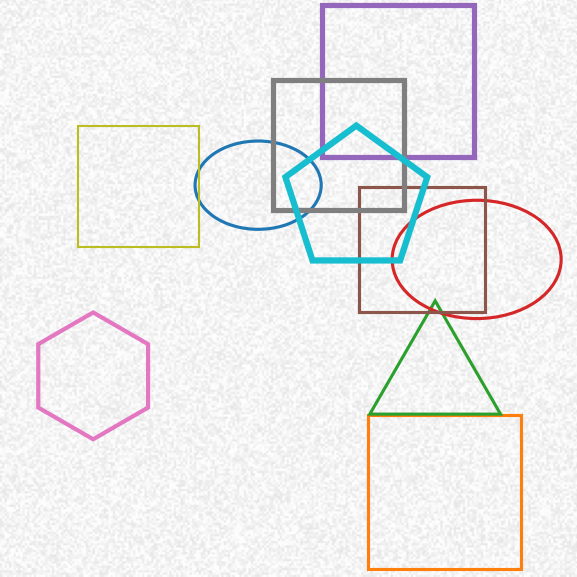[{"shape": "oval", "thickness": 1.5, "radius": 0.55, "center": [0.447, 0.678]}, {"shape": "square", "thickness": 1.5, "radius": 0.66, "center": [0.769, 0.147]}, {"shape": "triangle", "thickness": 1.5, "radius": 0.65, "center": [0.754, 0.347]}, {"shape": "oval", "thickness": 1.5, "radius": 0.73, "center": [0.825, 0.55]}, {"shape": "square", "thickness": 2.5, "radius": 0.66, "center": [0.69, 0.859]}, {"shape": "square", "thickness": 1.5, "radius": 0.54, "center": [0.731, 0.567]}, {"shape": "hexagon", "thickness": 2, "radius": 0.55, "center": [0.161, 0.348]}, {"shape": "square", "thickness": 2.5, "radius": 0.56, "center": [0.586, 0.749]}, {"shape": "square", "thickness": 1, "radius": 0.52, "center": [0.24, 0.676]}, {"shape": "pentagon", "thickness": 3, "radius": 0.65, "center": [0.617, 0.653]}]